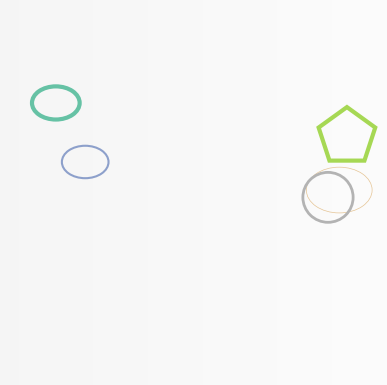[{"shape": "oval", "thickness": 3, "radius": 0.31, "center": [0.144, 0.733]}, {"shape": "oval", "thickness": 1.5, "radius": 0.3, "center": [0.22, 0.579]}, {"shape": "pentagon", "thickness": 3, "radius": 0.38, "center": [0.895, 0.645]}, {"shape": "oval", "thickness": 0.5, "radius": 0.42, "center": [0.875, 0.506]}, {"shape": "circle", "thickness": 2, "radius": 0.32, "center": [0.846, 0.487]}]